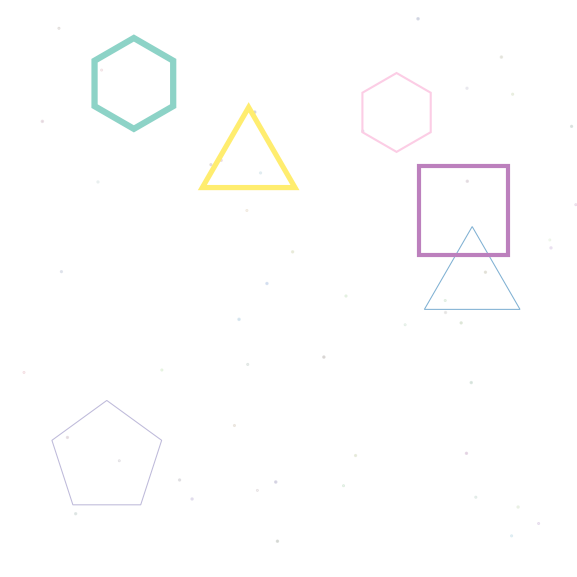[{"shape": "hexagon", "thickness": 3, "radius": 0.39, "center": [0.232, 0.855]}, {"shape": "pentagon", "thickness": 0.5, "radius": 0.5, "center": [0.185, 0.206]}, {"shape": "triangle", "thickness": 0.5, "radius": 0.48, "center": [0.818, 0.511]}, {"shape": "hexagon", "thickness": 1, "radius": 0.34, "center": [0.687, 0.804]}, {"shape": "square", "thickness": 2, "radius": 0.39, "center": [0.802, 0.634]}, {"shape": "triangle", "thickness": 2.5, "radius": 0.46, "center": [0.431, 0.721]}]